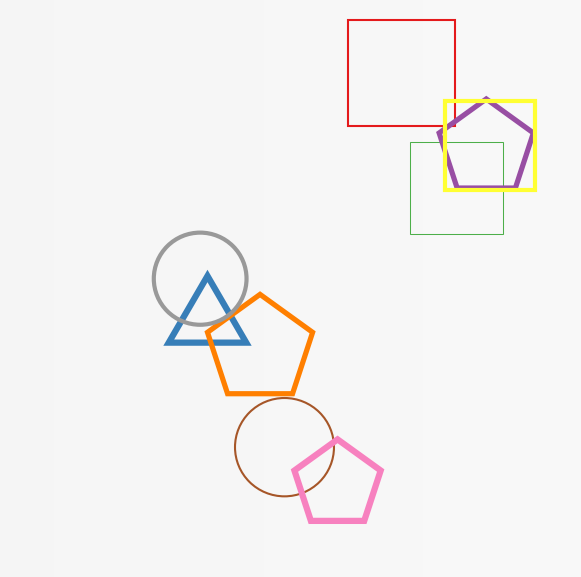[{"shape": "square", "thickness": 1, "radius": 0.46, "center": [0.691, 0.872]}, {"shape": "triangle", "thickness": 3, "radius": 0.38, "center": [0.357, 0.444]}, {"shape": "square", "thickness": 0.5, "radius": 0.4, "center": [0.786, 0.674]}, {"shape": "pentagon", "thickness": 2.5, "radius": 0.43, "center": [0.837, 0.743]}, {"shape": "pentagon", "thickness": 2.5, "radius": 0.48, "center": [0.447, 0.394]}, {"shape": "square", "thickness": 2, "radius": 0.39, "center": [0.843, 0.747]}, {"shape": "circle", "thickness": 1, "radius": 0.43, "center": [0.489, 0.225]}, {"shape": "pentagon", "thickness": 3, "radius": 0.39, "center": [0.581, 0.16]}, {"shape": "circle", "thickness": 2, "radius": 0.4, "center": [0.344, 0.517]}]